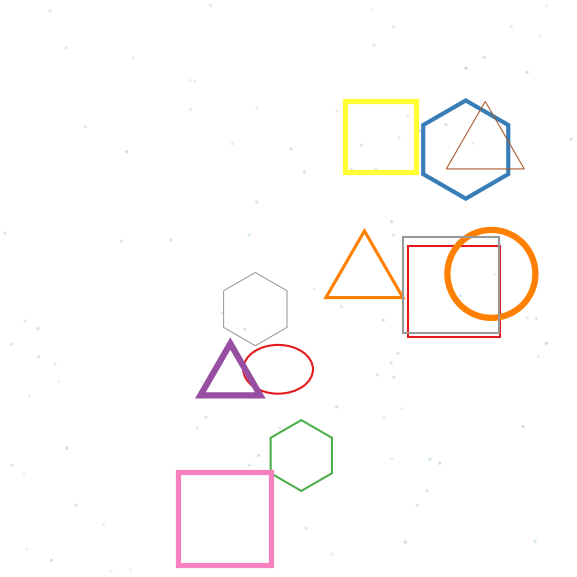[{"shape": "square", "thickness": 1, "radius": 0.39, "center": [0.786, 0.494]}, {"shape": "oval", "thickness": 1, "radius": 0.3, "center": [0.482, 0.36]}, {"shape": "hexagon", "thickness": 2, "radius": 0.43, "center": [0.806, 0.74]}, {"shape": "hexagon", "thickness": 1, "radius": 0.31, "center": [0.522, 0.21]}, {"shape": "triangle", "thickness": 3, "radius": 0.3, "center": [0.399, 0.344]}, {"shape": "triangle", "thickness": 1.5, "radius": 0.38, "center": [0.631, 0.522]}, {"shape": "circle", "thickness": 3, "radius": 0.38, "center": [0.851, 0.525]}, {"shape": "square", "thickness": 2.5, "radius": 0.31, "center": [0.659, 0.762]}, {"shape": "triangle", "thickness": 0.5, "radius": 0.39, "center": [0.84, 0.746]}, {"shape": "square", "thickness": 2.5, "radius": 0.4, "center": [0.389, 0.102]}, {"shape": "hexagon", "thickness": 0.5, "radius": 0.32, "center": [0.442, 0.464]}, {"shape": "square", "thickness": 1, "radius": 0.42, "center": [0.781, 0.506]}]